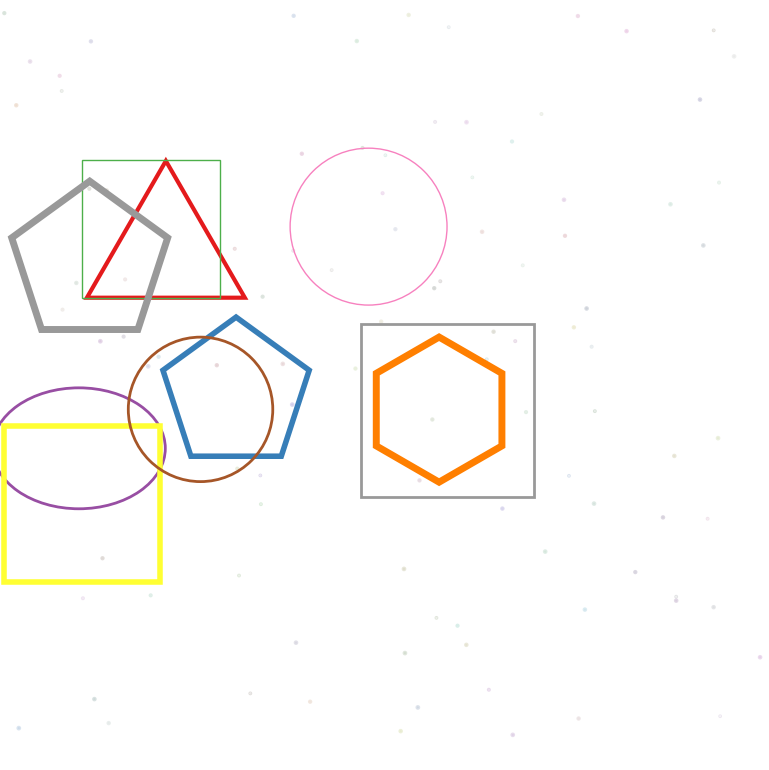[{"shape": "triangle", "thickness": 1.5, "radius": 0.59, "center": [0.215, 0.673]}, {"shape": "pentagon", "thickness": 2, "radius": 0.5, "center": [0.307, 0.488]}, {"shape": "square", "thickness": 0.5, "radius": 0.45, "center": [0.196, 0.702]}, {"shape": "oval", "thickness": 1, "radius": 0.56, "center": [0.102, 0.418]}, {"shape": "hexagon", "thickness": 2.5, "radius": 0.47, "center": [0.57, 0.468]}, {"shape": "square", "thickness": 2, "radius": 0.51, "center": [0.106, 0.346]}, {"shape": "circle", "thickness": 1, "radius": 0.47, "center": [0.26, 0.468]}, {"shape": "circle", "thickness": 0.5, "radius": 0.51, "center": [0.479, 0.706]}, {"shape": "square", "thickness": 1, "radius": 0.56, "center": [0.581, 0.467]}, {"shape": "pentagon", "thickness": 2.5, "radius": 0.53, "center": [0.116, 0.658]}]